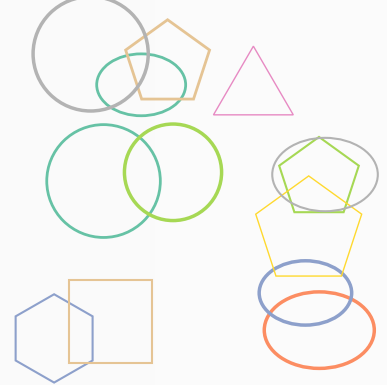[{"shape": "oval", "thickness": 2, "radius": 0.57, "center": [0.364, 0.78]}, {"shape": "circle", "thickness": 2, "radius": 0.73, "center": [0.267, 0.53]}, {"shape": "oval", "thickness": 2.5, "radius": 0.71, "center": [0.824, 0.143]}, {"shape": "hexagon", "thickness": 1.5, "radius": 0.57, "center": [0.14, 0.121]}, {"shape": "oval", "thickness": 2.5, "radius": 0.6, "center": [0.788, 0.239]}, {"shape": "triangle", "thickness": 1, "radius": 0.59, "center": [0.654, 0.761]}, {"shape": "circle", "thickness": 2.5, "radius": 0.63, "center": [0.446, 0.552]}, {"shape": "pentagon", "thickness": 1.5, "radius": 0.54, "center": [0.823, 0.536]}, {"shape": "pentagon", "thickness": 1, "radius": 0.72, "center": [0.797, 0.399]}, {"shape": "pentagon", "thickness": 2, "radius": 0.57, "center": [0.433, 0.835]}, {"shape": "square", "thickness": 1.5, "radius": 0.53, "center": [0.285, 0.165]}, {"shape": "oval", "thickness": 1.5, "radius": 0.68, "center": [0.839, 0.547]}, {"shape": "circle", "thickness": 2.5, "radius": 0.74, "center": [0.234, 0.86]}]